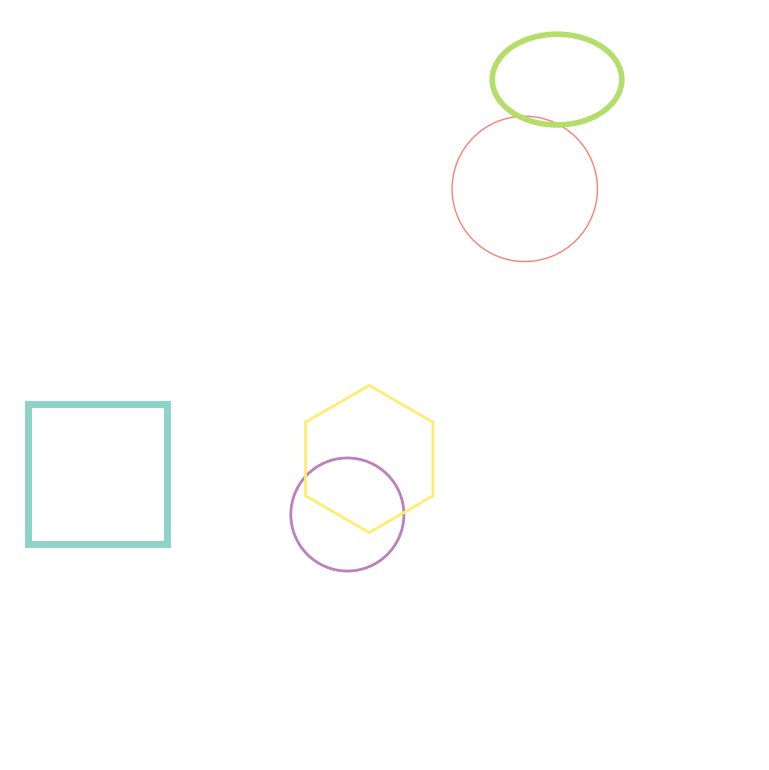[{"shape": "square", "thickness": 2.5, "radius": 0.45, "center": [0.127, 0.385]}, {"shape": "circle", "thickness": 0.5, "radius": 0.47, "center": [0.682, 0.755]}, {"shape": "oval", "thickness": 2, "radius": 0.42, "center": [0.723, 0.897]}, {"shape": "circle", "thickness": 1, "radius": 0.37, "center": [0.451, 0.332]}, {"shape": "hexagon", "thickness": 1, "radius": 0.48, "center": [0.48, 0.404]}]